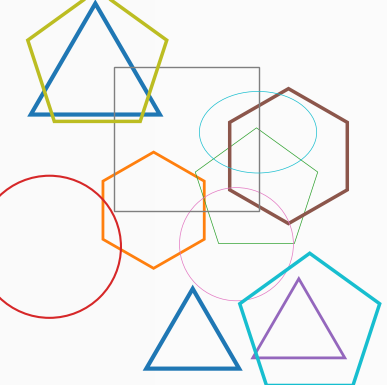[{"shape": "triangle", "thickness": 3, "radius": 0.96, "center": [0.246, 0.799]}, {"shape": "triangle", "thickness": 3, "radius": 0.69, "center": [0.497, 0.112]}, {"shape": "hexagon", "thickness": 2, "radius": 0.75, "center": [0.396, 0.454]}, {"shape": "pentagon", "thickness": 0.5, "radius": 0.83, "center": [0.662, 0.502]}, {"shape": "circle", "thickness": 1.5, "radius": 0.92, "center": [0.128, 0.359]}, {"shape": "triangle", "thickness": 2, "radius": 0.69, "center": [0.771, 0.139]}, {"shape": "hexagon", "thickness": 2.5, "radius": 0.88, "center": [0.744, 0.595]}, {"shape": "circle", "thickness": 0.5, "radius": 0.73, "center": [0.61, 0.366]}, {"shape": "square", "thickness": 1, "radius": 0.94, "center": [0.481, 0.638]}, {"shape": "pentagon", "thickness": 2.5, "radius": 0.94, "center": [0.251, 0.837]}, {"shape": "pentagon", "thickness": 2.5, "radius": 0.95, "center": [0.799, 0.152]}, {"shape": "oval", "thickness": 0.5, "radius": 0.76, "center": [0.666, 0.657]}]